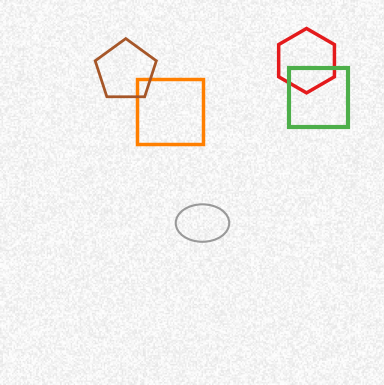[{"shape": "hexagon", "thickness": 2.5, "radius": 0.42, "center": [0.796, 0.842]}, {"shape": "square", "thickness": 3, "radius": 0.38, "center": [0.828, 0.746]}, {"shape": "square", "thickness": 2.5, "radius": 0.43, "center": [0.442, 0.71]}, {"shape": "pentagon", "thickness": 2, "radius": 0.42, "center": [0.327, 0.816]}, {"shape": "oval", "thickness": 1.5, "radius": 0.35, "center": [0.526, 0.421]}]